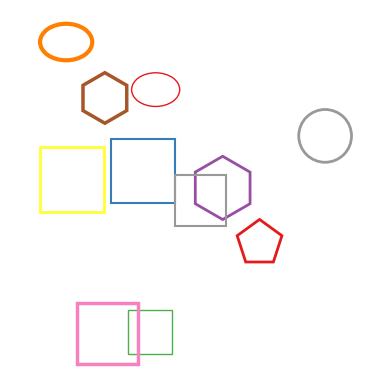[{"shape": "oval", "thickness": 1, "radius": 0.31, "center": [0.404, 0.767]}, {"shape": "pentagon", "thickness": 2, "radius": 0.31, "center": [0.674, 0.369]}, {"shape": "square", "thickness": 1.5, "radius": 0.42, "center": [0.371, 0.556]}, {"shape": "square", "thickness": 1, "radius": 0.29, "center": [0.39, 0.137]}, {"shape": "hexagon", "thickness": 2, "radius": 0.41, "center": [0.578, 0.512]}, {"shape": "oval", "thickness": 3, "radius": 0.34, "center": [0.172, 0.891]}, {"shape": "square", "thickness": 2, "radius": 0.42, "center": [0.187, 0.534]}, {"shape": "hexagon", "thickness": 2.5, "radius": 0.33, "center": [0.272, 0.746]}, {"shape": "square", "thickness": 2.5, "radius": 0.4, "center": [0.278, 0.134]}, {"shape": "square", "thickness": 1.5, "radius": 0.33, "center": [0.521, 0.48]}, {"shape": "circle", "thickness": 2, "radius": 0.34, "center": [0.844, 0.647]}]